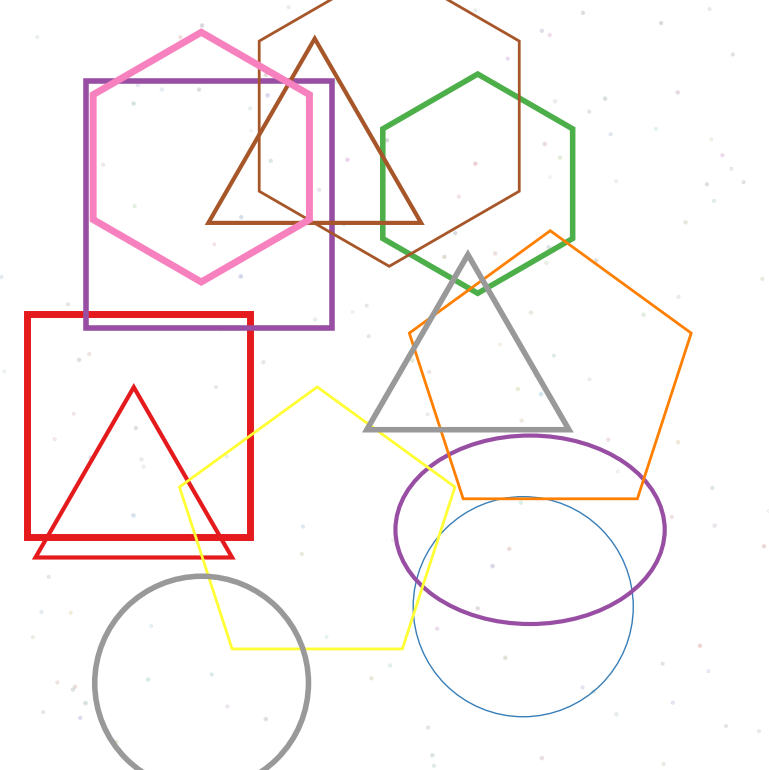[{"shape": "square", "thickness": 2.5, "radius": 0.72, "center": [0.18, 0.447]}, {"shape": "triangle", "thickness": 1.5, "radius": 0.74, "center": [0.174, 0.35]}, {"shape": "circle", "thickness": 0.5, "radius": 0.71, "center": [0.68, 0.212]}, {"shape": "hexagon", "thickness": 2, "radius": 0.71, "center": [0.62, 0.761]}, {"shape": "oval", "thickness": 1.5, "radius": 0.87, "center": [0.688, 0.312]}, {"shape": "square", "thickness": 2, "radius": 0.8, "center": [0.271, 0.735]}, {"shape": "pentagon", "thickness": 1, "radius": 0.96, "center": [0.715, 0.508]}, {"shape": "pentagon", "thickness": 1, "radius": 0.94, "center": [0.412, 0.309]}, {"shape": "triangle", "thickness": 1.5, "radius": 0.8, "center": [0.409, 0.79]}, {"shape": "hexagon", "thickness": 1, "radius": 0.97, "center": [0.506, 0.849]}, {"shape": "hexagon", "thickness": 2.5, "radius": 0.81, "center": [0.261, 0.796]}, {"shape": "circle", "thickness": 2, "radius": 0.69, "center": [0.262, 0.113]}, {"shape": "triangle", "thickness": 2, "radius": 0.76, "center": [0.608, 0.518]}]